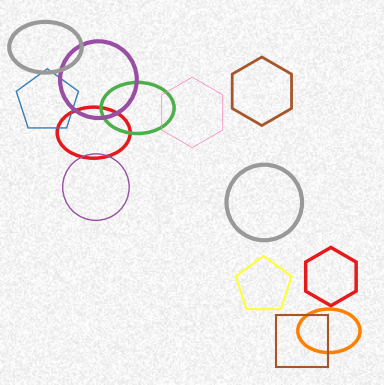[{"shape": "oval", "thickness": 2.5, "radius": 0.47, "center": [0.243, 0.655]}, {"shape": "hexagon", "thickness": 2.5, "radius": 0.38, "center": [0.86, 0.282]}, {"shape": "pentagon", "thickness": 1, "radius": 0.42, "center": [0.123, 0.736]}, {"shape": "oval", "thickness": 2.5, "radius": 0.47, "center": [0.357, 0.72]}, {"shape": "circle", "thickness": 3, "radius": 0.5, "center": [0.256, 0.793]}, {"shape": "circle", "thickness": 1, "radius": 0.43, "center": [0.249, 0.514]}, {"shape": "oval", "thickness": 2.5, "radius": 0.4, "center": [0.854, 0.141]}, {"shape": "pentagon", "thickness": 1.5, "radius": 0.38, "center": [0.685, 0.259]}, {"shape": "square", "thickness": 1.5, "radius": 0.34, "center": [0.784, 0.113]}, {"shape": "hexagon", "thickness": 2, "radius": 0.44, "center": [0.68, 0.763]}, {"shape": "hexagon", "thickness": 0.5, "radius": 0.46, "center": [0.499, 0.708]}, {"shape": "circle", "thickness": 3, "radius": 0.49, "center": [0.686, 0.474]}, {"shape": "oval", "thickness": 3, "radius": 0.47, "center": [0.118, 0.877]}]